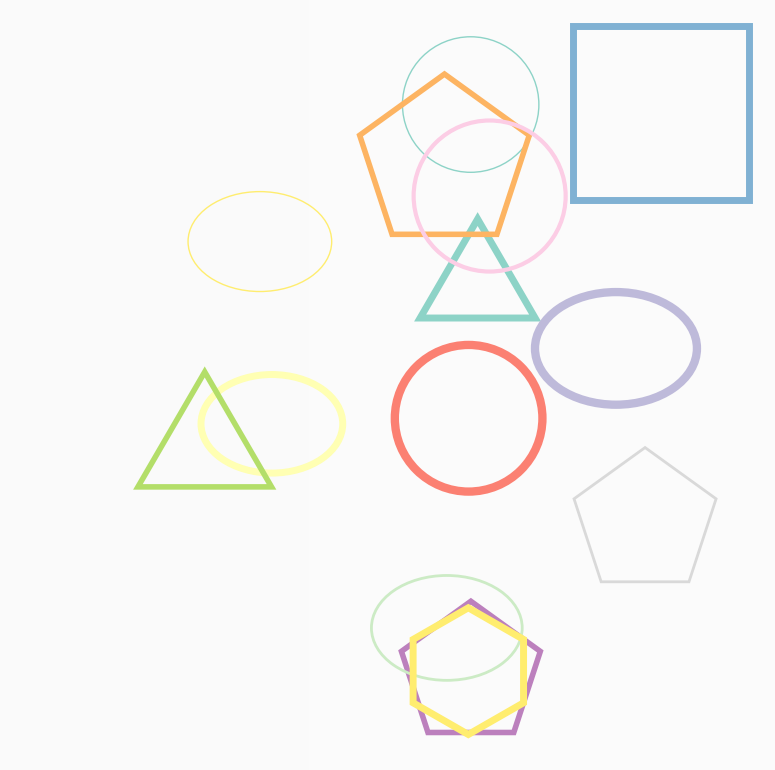[{"shape": "triangle", "thickness": 2.5, "radius": 0.43, "center": [0.616, 0.63]}, {"shape": "circle", "thickness": 0.5, "radius": 0.44, "center": [0.607, 0.864]}, {"shape": "oval", "thickness": 2.5, "radius": 0.46, "center": [0.351, 0.45]}, {"shape": "oval", "thickness": 3, "radius": 0.52, "center": [0.795, 0.548]}, {"shape": "circle", "thickness": 3, "radius": 0.48, "center": [0.605, 0.457]}, {"shape": "square", "thickness": 2.5, "radius": 0.57, "center": [0.853, 0.853]}, {"shape": "pentagon", "thickness": 2, "radius": 0.58, "center": [0.574, 0.789]}, {"shape": "triangle", "thickness": 2, "radius": 0.5, "center": [0.264, 0.417]}, {"shape": "circle", "thickness": 1.5, "radius": 0.49, "center": [0.632, 0.745]}, {"shape": "pentagon", "thickness": 1, "radius": 0.48, "center": [0.832, 0.322]}, {"shape": "pentagon", "thickness": 2, "radius": 0.47, "center": [0.608, 0.125]}, {"shape": "oval", "thickness": 1, "radius": 0.49, "center": [0.577, 0.185]}, {"shape": "oval", "thickness": 0.5, "radius": 0.46, "center": [0.335, 0.686]}, {"shape": "hexagon", "thickness": 2.5, "radius": 0.41, "center": [0.604, 0.128]}]